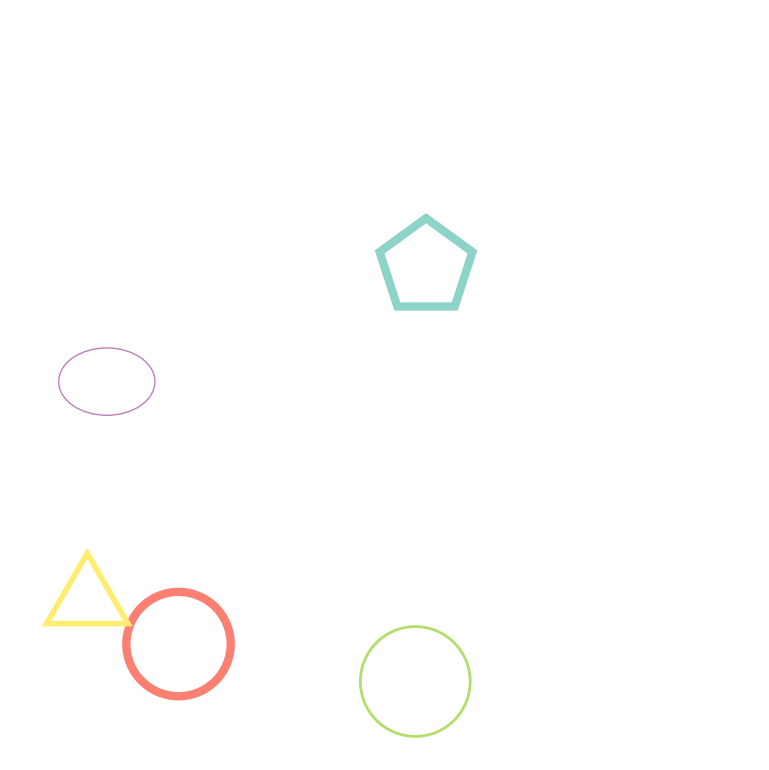[{"shape": "pentagon", "thickness": 3, "radius": 0.32, "center": [0.553, 0.653]}, {"shape": "circle", "thickness": 3, "radius": 0.34, "center": [0.232, 0.164]}, {"shape": "circle", "thickness": 1, "radius": 0.36, "center": [0.539, 0.115]}, {"shape": "oval", "thickness": 0.5, "radius": 0.31, "center": [0.139, 0.504]}, {"shape": "triangle", "thickness": 2, "radius": 0.3, "center": [0.113, 0.221]}]